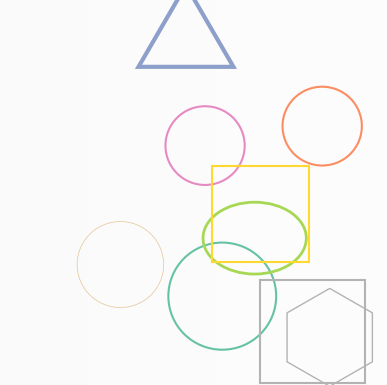[{"shape": "circle", "thickness": 1.5, "radius": 0.7, "center": [0.574, 0.231]}, {"shape": "circle", "thickness": 1.5, "radius": 0.51, "center": [0.831, 0.672]}, {"shape": "triangle", "thickness": 3, "radius": 0.71, "center": [0.48, 0.897]}, {"shape": "circle", "thickness": 1.5, "radius": 0.51, "center": [0.529, 0.622]}, {"shape": "oval", "thickness": 2, "radius": 0.67, "center": [0.657, 0.381]}, {"shape": "square", "thickness": 1.5, "radius": 0.63, "center": [0.672, 0.444]}, {"shape": "circle", "thickness": 0.5, "radius": 0.56, "center": [0.311, 0.313]}, {"shape": "square", "thickness": 1.5, "radius": 0.67, "center": [0.806, 0.139]}, {"shape": "hexagon", "thickness": 1, "radius": 0.64, "center": [0.851, 0.124]}]